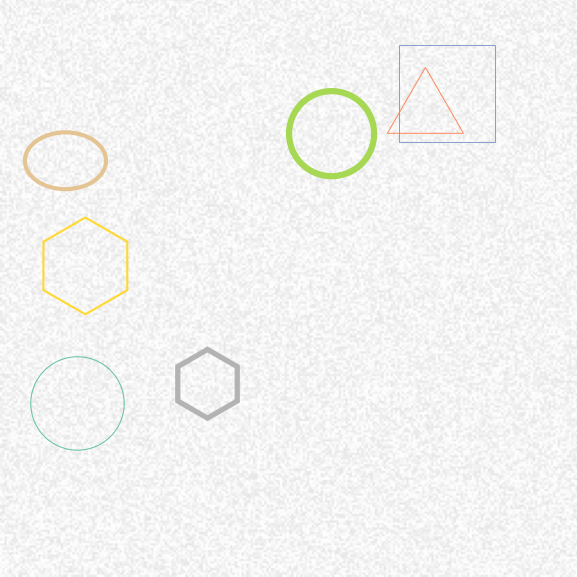[{"shape": "circle", "thickness": 0.5, "radius": 0.4, "center": [0.134, 0.301]}, {"shape": "triangle", "thickness": 0.5, "radius": 0.38, "center": [0.737, 0.806]}, {"shape": "square", "thickness": 0.5, "radius": 0.42, "center": [0.774, 0.837]}, {"shape": "circle", "thickness": 3, "radius": 0.37, "center": [0.574, 0.768]}, {"shape": "hexagon", "thickness": 1, "radius": 0.42, "center": [0.148, 0.539]}, {"shape": "oval", "thickness": 2, "radius": 0.35, "center": [0.113, 0.721]}, {"shape": "hexagon", "thickness": 2.5, "radius": 0.3, "center": [0.359, 0.335]}]